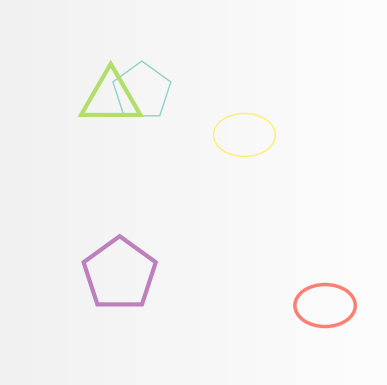[{"shape": "pentagon", "thickness": 1, "radius": 0.39, "center": [0.366, 0.763]}, {"shape": "oval", "thickness": 2.5, "radius": 0.39, "center": [0.839, 0.206]}, {"shape": "triangle", "thickness": 3, "radius": 0.44, "center": [0.286, 0.746]}, {"shape": "pentagon", "thickness": 3, "radius": 0.49, "center": [0.309, 0.289]}, {"shape": "oval", "thickness": 1, "radius": 0.4, "center": [0.631, 0.649]}]